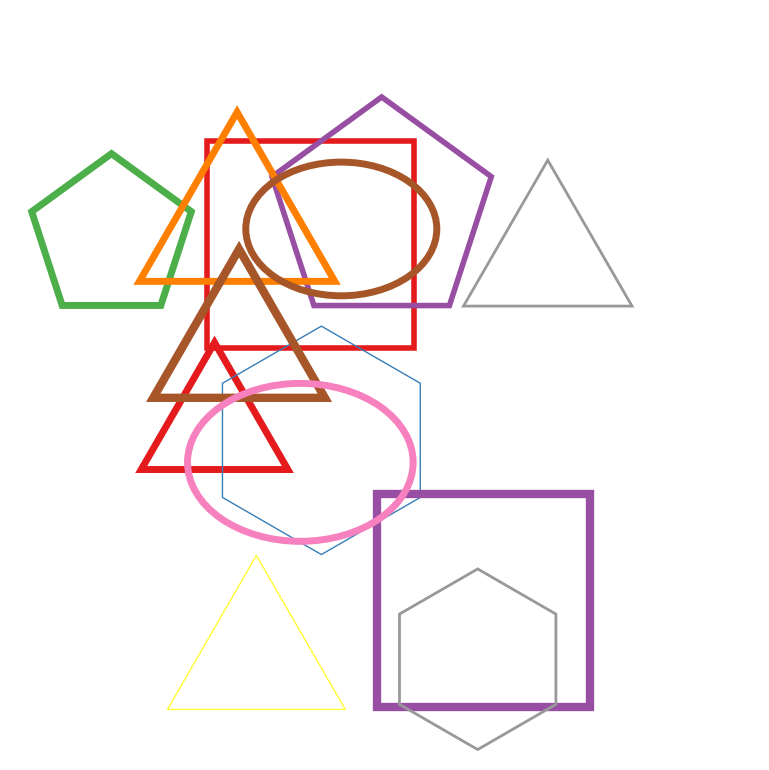[{"shape": "triangle", "thickness": 2.5, "radius": 0.55, "center": [0.279, 0.445]}, {"shape": "square", "thickness": 2, "radius": 0.67, "center": [0.403, 0.683]}, {"shape": "hexagon", "thickness": 0.5, "radius": 0.74, "center": [0.417, 0.428]}, {"shape": "pentagon", "thickness": 2.5, "radius": 0.54, "center": [0.145, 0.691]}, {"shape": "pentagon", "thickness": 2, "radius": 0.75, "center": [0.496, 0.724]}, {"shape": "square", "thickness": 3, "radius": 0.69, "center": [0.628, 0.22]}, {"shape": "triangle", "thickness": 2.5, "radius": 0.73, "center": [0.308, 0.708]}, {"shape": "triangle", "thickness": 0.5, "radius": 0.67, "center": [0.333, 0.145]}, {"shape": "triangle", "thickness": 3, "radius": 0.64, "center": [0.31, 0.548]}, {"shape": "oval", "thickness": 2.5, "radius": 0.62, "center": [0.443, 0.703]}, {"shape": "oval", "thickness": 2.5, "radius": 0.73, "center": [0.39, 0.4]}, {"shape": "triangle", "thickness": 1, "radius": 0.63, "center": [0.711, 0.666]}, {"shape": "hexagon", "thickness": 1, "radius": 0.59, "center": [0.62, 0.144]}]